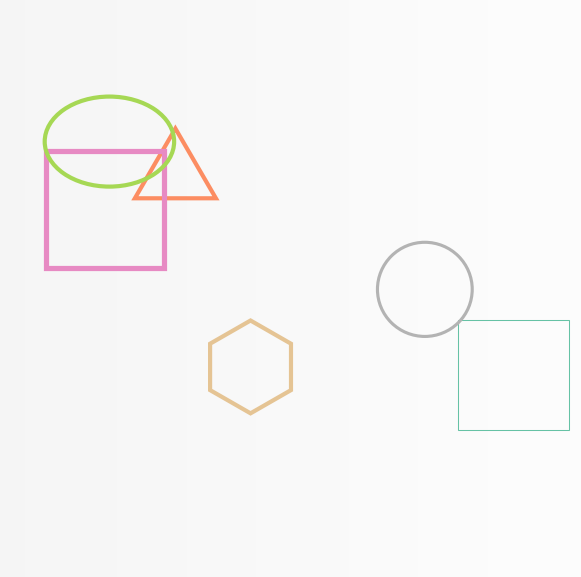[{"shape": "square", "thickness": 0.5, "radius": 0.47, "center": [0.884, 0.35]}, {"shape": "triangle", "thickness": 2, "radius": 0.4, "center": [0.302, 0.696]}, {"shape": "square", "thickness": 2.5, "radius": 0.51, "center": [0.181, 0.636]}, {"shape": "oval", "thickness": 2, "radius": 0.56, "center": [0.188, 0.754]}, {"shape": "hexagon", "thickness": 2, "radius": 0.4, "center": [0.431, 0.364]}, {"shape": "circle", "thickness": 1.5, "radius": 0.41, "center": [0.731, 0.498]}]